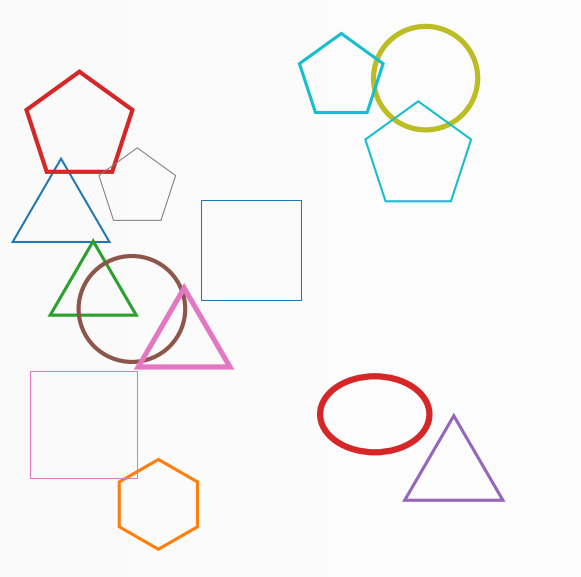[{"shape": "square", "thickness": 0.5, "radius": 0.43, "center": [0.431, 0.566]}, {"shape": "triangle", "thickness": 1, "radius": 0.48, "center": [0.105, 0.628]}, {"shape": "hexagon", "thickness": 1.5, "radius": 0.39, "center": [0.272, 0.126]}, {"shape": "triangle", "thickness": 1.5, "radius": 0.43, "center": [0.16, 0.496]}, {"shape": "pentagon", "thickness": 2, "radius": 0.48, "center": [0.137, 0.779]}, {"shape": "oval", "thickness": 3, "radius": 0.47, "center": [0.645, 0.282]}, {"shape": "triangle", "thickness": 1.5, "radius": 0.49, "center": [0.781, 0.182]}, {"shape": "circle", "thickness": 2, "radius": 0.46, "center": [0.227, 0.464]}, {"shape": "square", "thickness": 0.5, "radius": 0.46, "center": [0.143, 0.264]}, {"shape": "triangle", "thickness": 2.5, "radius": 0.46, "center": [0.317, 0.409]}, {"shape": "pentagon", "thickness": 0.5, "radius": 0.35, "center": [0.236, 0.674]}, {"shape": "circle", "thickness": 2.5, "radius": 0.45, "center": [0.732, 0.864]}, {"shape": "pentagon", "thickness": 1, "radius": 0.48, "center": [0.72, 0.728]}, {"shape": "pentagon", "thickness": 1.5, "radius": 0.38, "center": [0.587, 0.865]}]